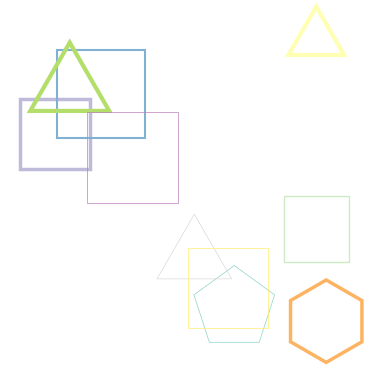[{"shape": "pentagon", "thickness": 0.5, "radius": 0.55, "center": [0.609, 0.2]}, {"shape": "triangle", "thickness": 3, "radius": 0.42, "center": [0.821, 0.899]}, {"shape": "square", "thickness": 2.5, "radius": 0.45, "center": [0.143, 0.652]}, {"shape": "square", "thickness": 1.5, "radius": 0.57, "center": [0.263, 0.755]}, {"shape": "hexagon", "thickness": 2.5, "radius": 0.54, "center": [0.847, 0.166]}, {"shape": "triangle", "thickness": 3, "radius": 0.59, "center": [0.181, 0.771]}, {"shape": "triangle", "thickness": 0.5, "radius": 0.56, "center": [0.505, 0.332]}, {"shape": "square", "thickness": 0.5, "radius": 0.59, "center": [0.345, 0.59]}, {"shape": "square", "thickness": 1, "radius": 0.42, "center": [0.822, 0.405]}, {"shape": "square", "thickness": 0.5, "radius": 0.52, "center": [0.592, 0.251]}]